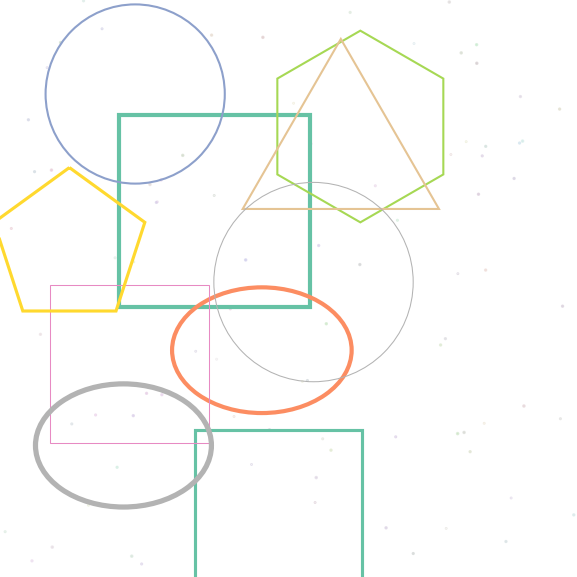[{"shape": "square", "thickness": 1.5, "radius": 0.72, "center": [0.482, 0.109]}, {"shape": "square", "thickness": 2, "radius": 0.83, "center": [0.371, 0.633]}, {"shape": "oval", "thickness": 2, "radius": 0.78, "center": [0.453, 0.393]}, {"shape": "circle", "thickness": 1, "radius": 0.78, "center": [0.234, 0.836]}, {"shape": "square", "thickness": 0.5, "radius": 0.69, "center": [0.224, 0.369]}, {"shape": "hexagon", "thickness": 1, "radius": 0.83, "center": [0.624, 0.78]}, {"shape": "pentagon", "thickness": 1.5, "radius": 0.69, "center": [0.12, 0.572]}, {"shape": "triangle", "thickness": 1, "radius": 0.98, "center": [0.59, 0.735]}, {"shape": "oval", "thickness": 2.5, "radius": 0.76, "center": [0.214, 0.228]}, {"shape": "circle", "thickness": 0.5, "radius": 0.86, "center": [0.543, 0.511]}]